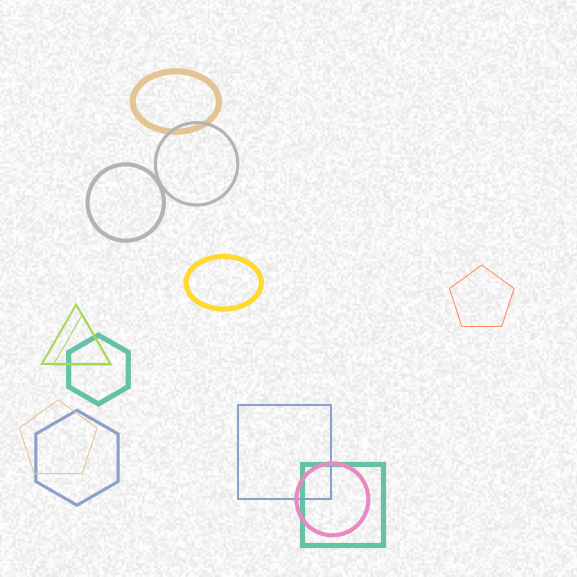[{"shape": "hexagon", "thickness": 2.5, "radius": 0.3, "center": [0.171, 0.359]}, {"shape": "square", "thickness": 2.5, "radius": 0.35, "center": [0.593, 0.126]}, {"shape": "pentagon", "thickness": 0.5, "radius": 0.29, "center": [0.834, 0.481]}, {"shape": "hexagon", "thickness": 1.5, "radius": 0.41, "center": [0.133, 0.206]}, {"shape": "square", "thickness": 1, "radius": 0.41, "center": [0.493, 0.217]}, {"shape": "circle", "thickness": 2, "radius": 0.31, "center": [0.576, 0.134]}, {"shape": "triangle", "thickness": 1, "radius": 0.34, "center": [0.132, 0.403]}, {"shape": "triangle", "thickness": 0.5, "radius": 0.29, "center": [0.143, 0.396]}, {"shape": "oval", "thickness": 2.5, "radius": 0.33, "center": [0.387, 0.509]}, {"shape": "pentagon", "thickness": 0.5, "radius": 0.35, "center": [0.101, 0.236]}, {"shape": "oval", "thickness": 3, "radius": 0.37, "center": [0.304, 0.823]}, {"shape": "circle", "thickness": 2, "radius": 0.33, "center": [0.218, 0.648]}, {"shape": "circle", "thickness": 1.5, "radius": 0.36, "center": [0.34, 0.715]}]